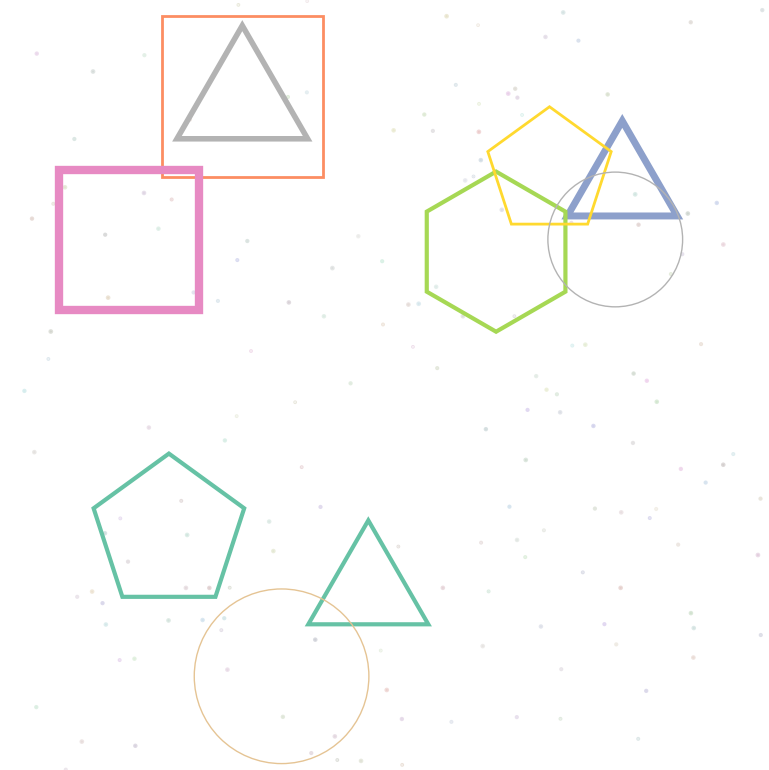[{"shape": "pentagon", "thickness": 1.5, "radius": 0.51, "center": [0.219, 0.308]}, {"shape": "triangle", "thickness": 1.5, "radius": 0.45, "center": [0.478, 0.234]}, {"shape": "square", "thickness": 1, "radius": 0.52, "center": [0.315, 0.875]}, {"shape": "triangle", "thickness": 2.5, "radius": 0.41, "center": [0.808, 0.761]}, {"shape": "square", "thickness": 3, "radius": 0.45, "center": [0.167, 0.689]}, {"shape": "hexagon", "thickness": 1.5, "radius": 0.52, "center": [0.644, 0.673]}, {"shape": "pentagon", "thickness": 1, "radius": 0.42, "center": [0.714, 0.777]}, {"shape": "circle", "thickness": 0.5, "radius": 0.57, "center": [0.366, 0.122]}, {"shape": "triangle", "thickness": 2, "radius": 0.49, "center": [0.315, 0.869]}, {"shape": "circle", "thickness": 0.5, "radius": 0.44, "center": [0.799, 0.689]}]